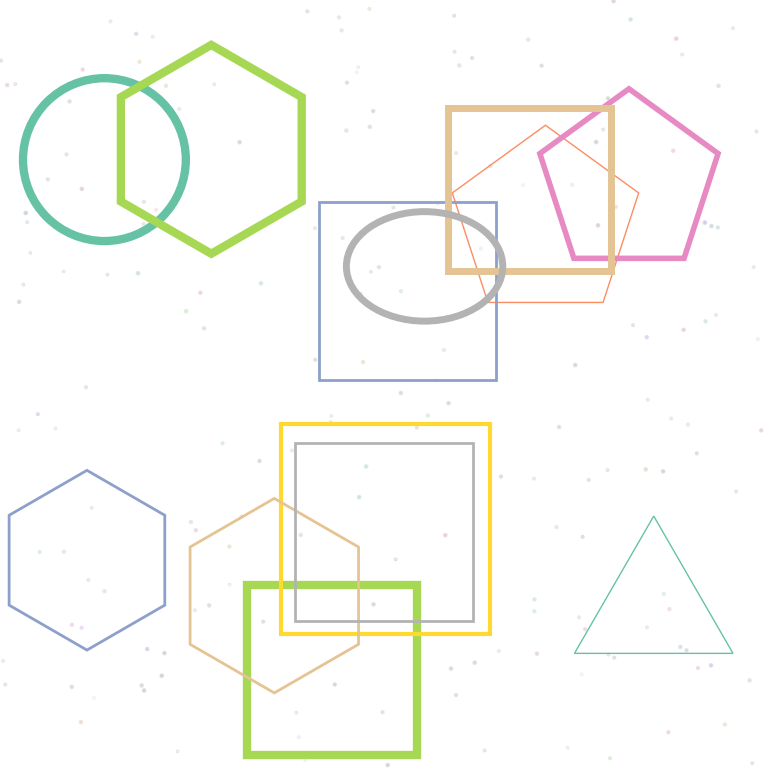[{"shape": "triangle", "thickness": 0.5, "radius": 0.59, "center": [0.849, 0.211]}, {"shape": "circle", "thickness": 3, "radius": 0.53, "center": [0.136, 0.793]}, {"shape": "pentagon", "thickness": 0.5, "radius": 0.64, "center": [0.708, 0.71]}, {"shape": "hexagon", "thickness": 1, "radius": 0.58, "center": [0.113, 0.272]}, {"shape": "square", "thickness": 1, "radius": 0.58, "center": [0.529, 0.622]}, {"shape": "pentagon", "thickness": 2, "radius": 0.61, "center": [0.817, 0.763]}, {"shape": "square", "thickness": 3, "radius": 0.55, "center": [0.432, 0.13]}, {"shape": "hexagon", "thickness": 3, "radius": 0.68, "center": [0.274, 0.806]}, {"shape": "square", "thickness": 1.5, "radius": 0.68, "center": [0.501, 0.313]}, {"shape": "square", "thickness": 2.5, "radius": 0.53, "center": [0.688, 0.753]}, {"shape": "hexagon", "thickness": 1, "radius": 0.63, "center": [0.356, 0.226]}, {"shape": "oval", "thickness": 2.5, "radius": 0.51, "center": [0.551, 0.654]}, {"shape": "square", "thickness": 1, "radius": 0.58, "center": [0.499, 0.309]}]